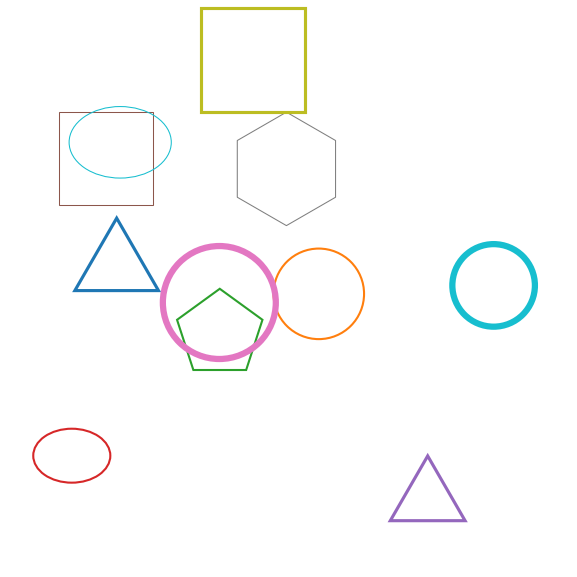[{"shape": "triangle", "thickness": 1.5, "radius": 0.42, "center": [0.202, 0.538]}, {"shape": "circle", "thickness": 1, "radius": 0.39, "center": [0.552, 0.49]}, {"shape": "pentagon", "thickness": 1, "radius": 0.39, "center": [0.381, 0.421]}, {"shape": "oval", "thickness": 1, "radius": 0.33, "center": [0.124, 0.21]}, {"shape": "triangle", "thickness": 1.5, "radius": 0.37, "center": [0.741, 0.135]}, {"shape": "square", "thickness": 0.5, "radius": 0.41, "center": [0.184, 0.725]}, {"shape": "circle", "thickness": 3, "radius": 0.49, "center": [0.38, 0.475]}, {"shape": "hexagon", "thickness": 0.5, "radius": 0.49, "center": [0.496, 0.707]}, {"shape": "square", "thickness": 1.5, "radius": 0.45, "center": [0.438, 0.895]}, {"shape": "circle", "thickness": 3, "radius": 0.36, "center": [0.855, 0.505]}, {"shape": "oval", "thickness": 0.5, "radius": 0.44, "center": [0.208, 0.753]}]